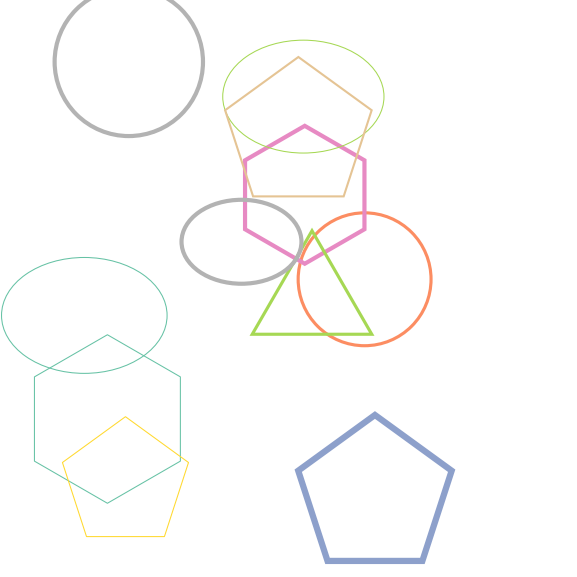[{"shape": "hexagon", "thickness": 0.5, "radius": 0.73, "center": [0.186, 0.274]}, {"shape": "oval", "thickness": 0.5, "radius": 0.72, "center": [0.146, 0.453]}, {"shape": "circle", "thickness": 1.5, "radius": 0.58, "center": [0.631, 0.516]}, {"shape": "pentagon", "thickness": 3, "radius": 0.7, "center": [0.649, 0.141]}, {"shape": "hexagon", "thickness": 2, "radius": 0.6, "center": [0.528, 0.662]}, {"shape": "triangle", "thickness": 1.5, "radius": 0.6, "center": [0.54, 0.48]}, {"shape": "oval", "thickness": 0.5, "radius": 0.7, "center": [0.525, 0.832]}, {"shape": "pentagon", "thickness": 0.5, "radius": 0.57, "center": [0.217, 0.163]}, {"shape": "pentagon", "thickness": 1, "radius": 0.67, "center": [0.517, 0.767]}, {"shape": "circle", "thickness": 2, "radius": 0.64, "center": [0.223, 0.892]}, {"shape": "oval", "thickness": 2, "radius": 0.52, "center": [0.418, 0.58]}]